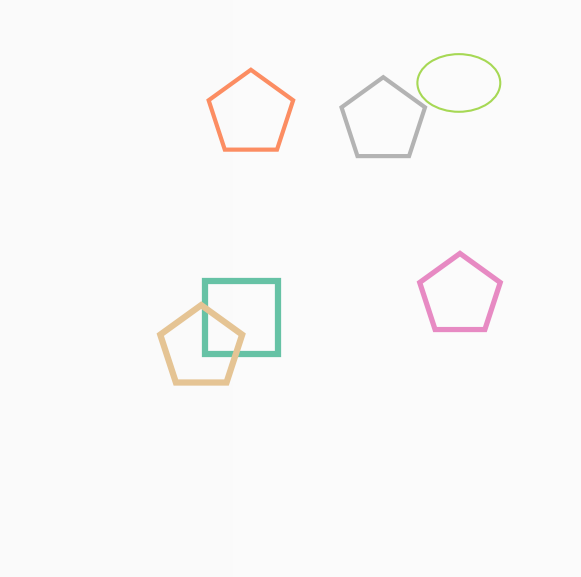[{"shape": "square", "thickness": 3, "radius": 0.32, "center": [0.416, 0.449]}, {"shape": "pentagon", "thickness": 2, "radius": 0.38, "center": [0.432, 0.802]}, {"shape": "pentagon", "thickness": 2.5, "radius": 0.36, "center": [0.791, 0.487]}, {"shape": "oval", "thickness": 1, "radius": 0.36, "center": [0.789, 0.855]}, {"shape": "pentagon", "thickness": 3, "radius": 0.37, "center": [0.346, 0.397]}, {"shape": "pentagon", "thickness": 2, "radius": 0.38, "center": [0.659, 0.79]}]